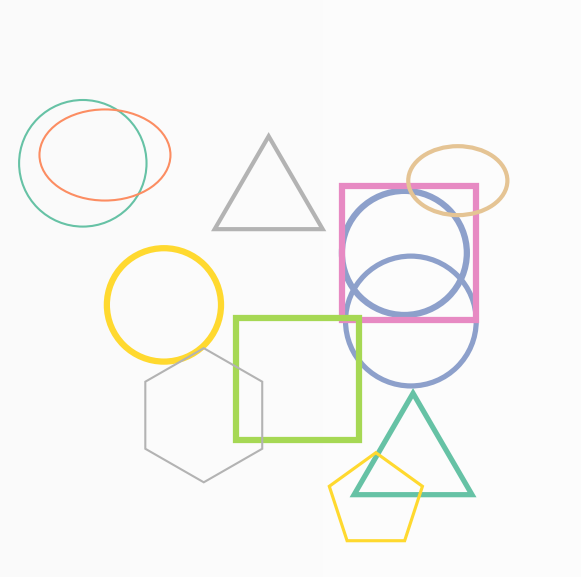[{"shape": "circle", "thickness": 1, "radius": 0.55, "center": [0.142, 0.716]}, {"shape": "triangle", "thickness": 2.5, "radius": 0.59, "center": [0.711, 0.201]}, {"shape": "oval", "thickness": 1, "radius": 0.56, "center": [0.181, 0.731]}, {"shape": "circle", "thickness": 3, "radius": 0.54, "center": [0.696, 0.561]}, {"shape": "circle", "thickness": 2.5, "radius": 0.56, "center": [0.707, 0.443]}, {"shape": "square", "thickness": 3, "radius": 0.58, "center": [0.704, 0.561]}, {"shape": "square", "thickness": 3, "radius": 0.53, "center": [0.511, 0.343]}, {"shape": "circle", "thickness": 3, "radius": 0.49, "center": [0.282, 0.471]}, {"shape": "pentagon", "thickness": 1.5, "radius": 0.42, "center": [0.647, 0.131]}, {"shape": "oval", "thickness": 2, "radius": 0.43, "center": [0.788, 0.686]}, {"shape": "hexagon", "thickness": 1, "radius": 0.58, "center": [0.351, 0.28]}, {"shape": "triangle", "thickness": 2, "radius": 0.54, "center": [0.462, 0.656]}]